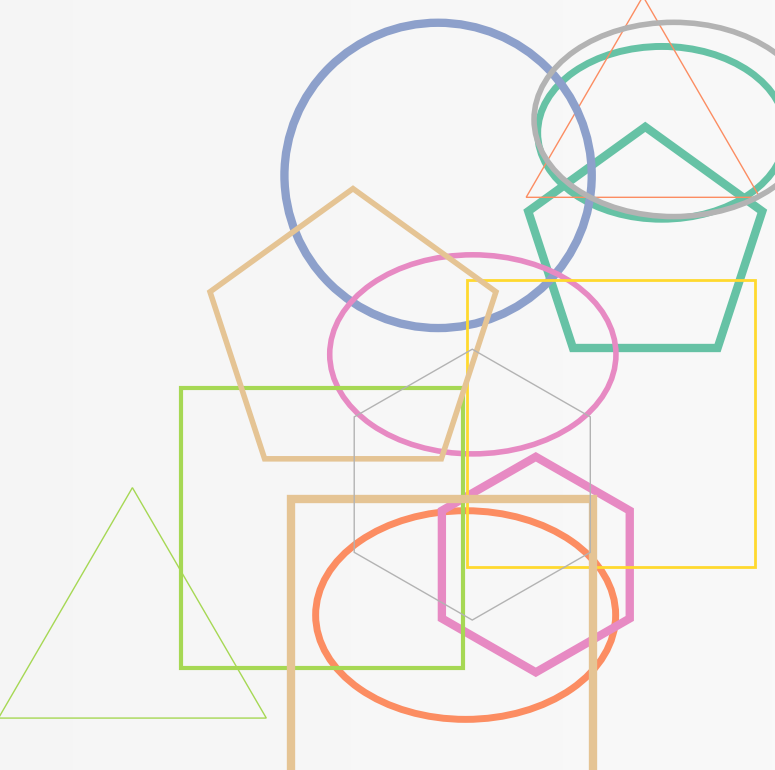[{"shape": "pentagon", "thickness": 3, "radius": 0.79, "center": [0.833, 0.677]}, {"shape": "oval", "thickness": 2.5, "radius": 0.8, "center": [0.854, 0.827]}, {"shape": "triangle", "thickness": 0.5, "radius": 0.87, "center": [0.83, 0.831]}, {"shape": "oval", "thickness": 2.5, "radius": 0.97, "center": [0.601, 0.201]}, {"shape": "circle", "thickness": 3, "radius": 0.99, "center": [0.565, 0.772]}, {"shape": "oval", "thickness": 2, "radius": 0.92, "center": [0.61, 0.54]}, {"shape": "hexagon", "thickness": 3, "radius": 0.7, "center": [0.691, 0.267]}, {"shape": "square", "thickness": 1.5, "radius": 0.91, "center": [0.415, 0.314]}, {"shape": "triangle", "thickness": 0.5, "radius": 1.0, "center": [0.171, 0.167]}, {"shape": "square", "thickness": 1, "radius": 0.93, "center": [0.788, 0.45]}, {"shape": "pentagon", "thickness": 2, "radius": 0.97, "center": [0.455, 0.561]}, {"shape": "square", "thickness": 3, "radius": 0.97, "center": [0.57, 0.157]}, {"shape": "hexagon", "thickness": 0.5, "radius": 0.88, "center": [0.609, 0.371]}, {"shape": "oval", "thickness": 2, "radius": 0.9, "center": [0.869, 0.845]}]